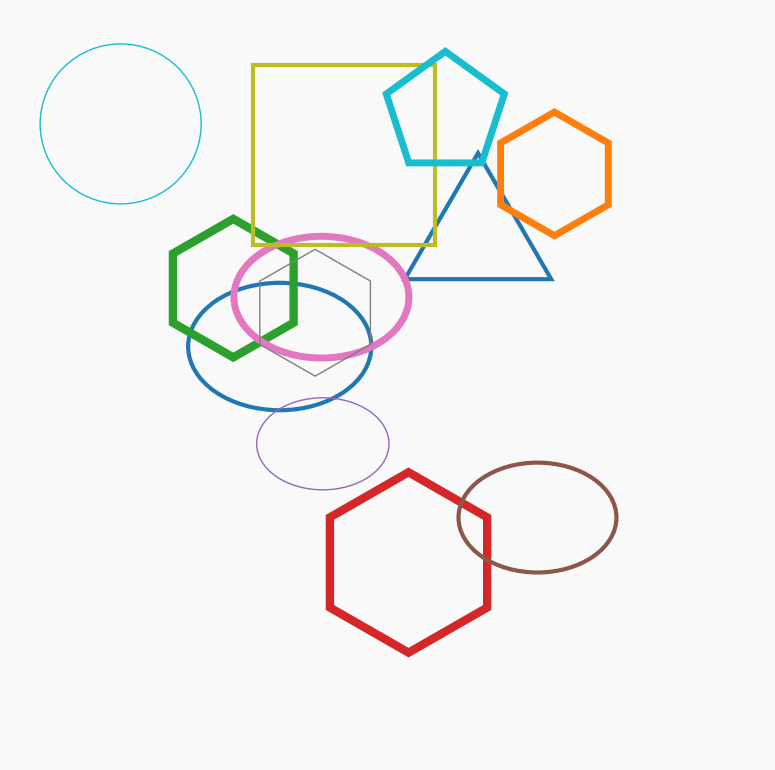[{"shape": "oval", "thickness": 1.5, "radius": 0.59, "center": [0.361, 0.55]}, {"shape": "triangle", "thickness": 1.5, "radius": 0.55, "center": [0.617, 0.692]}, {"shape": "hexagon", "thickness": 2.5, "radius": 0.4, "center": [0.715, 0.774]}, {"shape": "hexagon", "thickness": 3, "radius": 0.45, "center": [0.301, 0.626]}, {"shape": "hexagon", "thickness": 3, "radius": 0.59, "center": [0.527, 0.27]}, {"shape": "oval", "thickness": 0.5, "radius": 0.43, "center": [0.417, 0.424]}, {"shape": "oval", "thickness": 1.5, "radius": 0.51, "center": [0.694, 0.328]}, {"shape": "oval", "thickness": 2.5, "radius": 0.56, "center": [0.415, 0.614]}, {"shape": "hexagon", "thickness": 0.5, "radius": 0.41, "center": [0.407, 0.594]}, {"shape": "square", "thickness": 1.5, "radius": 0.59, "center": [0.444, 0.799]}, {"shape": "circle", "thickness": 0.5, "radius": 0.52, "center": [0.156, 0.839]}, {"shape": "pentagon", "thickness": 2.5, "radius": 0.4, "center": [0.575, 0.853]}]